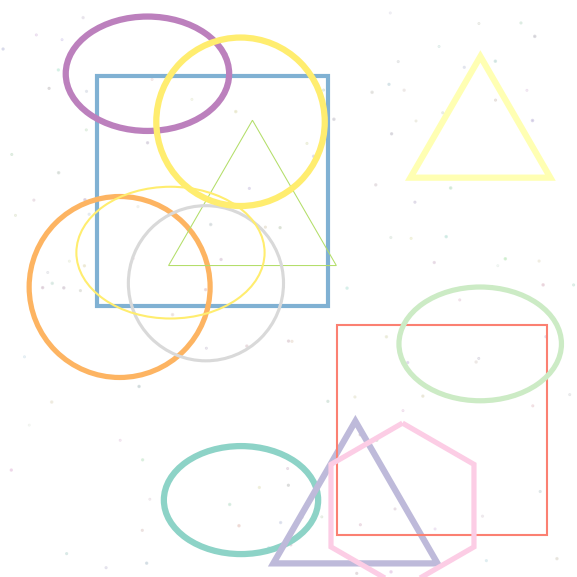[{"shape": "oval", "thickness": 3, "radius": 0.67, "center": [0.417, 0.133]}, {"shape": "triangle", "thickness": 3, "radius": 0.7, "center": [0.832, 0.761]}, {"shape": "triangle", "thickness": 3, "radius": 0.82, "center": [0.615, 0.106]}, {"shape": "square", "thickness": 1, "radius": 0.91, "center": [0.765, 0.255]}, {"shape": "square", "thickness": 2, "radius": 1.0, "center": [0.368, 0.669]}, {"shape": "circle", "thickness": 2.5, "radius": 0.78, "center": [0.207, 0.502]}, {"shape": "triangle", "thickness": 0.5, "radius": 0.84, "center": [0.437, 0.623]}, {"shape": "hexagon", "thickness": 2.5, "radius": 0.71, "center": [0.697, 0.124]}, {"shape": "circle", "thickness": 1.5, "radius": 0.67, "center": [0.357, 0.509]}, {"shape": "oval", "thickness": 3, "radius": 0.71, "center": [0.255, 0.871]}, {"shape": "oval", "thickness": 2.5, "radius": 0.7, "center": [0.832, 0.404]}, {"shape": "oval", "thickness": 1, "radius": 0.81, "center": [0.295, 0.562]}, {"shape": "circle", "thickness": 3, "radius": 0.73, "center": [0.417, 0.788]}]